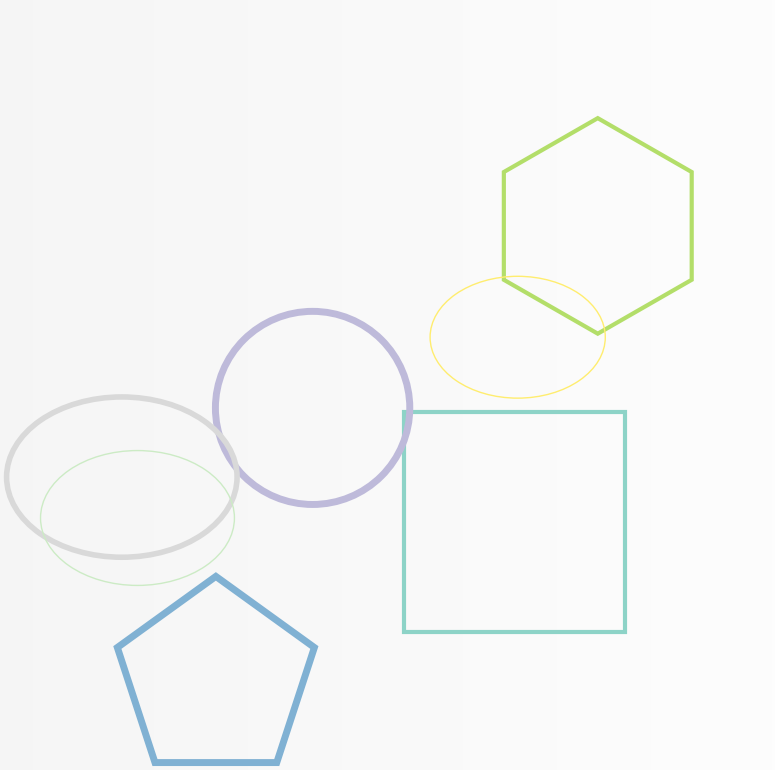[{"shape": "square", "thickness": 1.5, "radius": 0.71, "center": [0.664, 0.322]}, {"shape": "circle", "thickness": 2.5, "radius": 0.63, "center": [0.403, 0.47]}, {"shape": "pentagon", "thickness": 2.5, "radius": 0.67, "center": [0.279, 0.118]}, {"shape": "hexagon", "thickness": 1.5, "radius": 0.7, "center": [0.771, 0.707]}, {"shape": "oval", "thickness": 2, "radius": 0.74, "center": [0.157, 0.38]}, {"shape": "oval", "thickness": 0.5, "radius": 0.63, "center": [0.177, 0.327]}, {"shape": "oval", "thickness": 0.5, "radius": 0.57, "center": [0.668, 0.562]}]